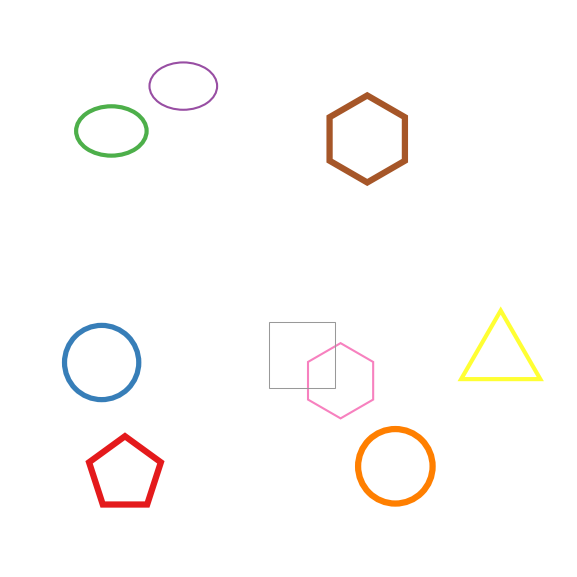[{"shape": "pentagon", "thickness": 3, "radius": 0.33, "center": [0.216, 0.178]}, {"shape": "circle", "thickness": 2.5, "radius": 0.32, "center": [0.176, 0.371]}, {"shape": "oval", "thickness": 2, "radius": 0.31, "center": [0.193, 0.772]}, {"shape": "oval", "thickness": 1, "radius": 0.29, "center": [0.317, 0.85]}, {"shape": "circle", "thickness": 3, "radius": 0.32, "center": [0.685, 0.192]}, {"shape": "triangle", "thickness": 2, "radius": 0.4, "center": [0.867, 0.382]}, {"shape": "hexagon", "thickness": 3, "radius": 0.38, "center": [0.636, 0.759]}, {"shape": "hexagon", "thickness": 1, "radius": 0.33, "center": [0.59, 0.34]}, {"shape": "square", "thickness": 0.5, "radius": 0.29, "center": [0.523, 0.384]}]